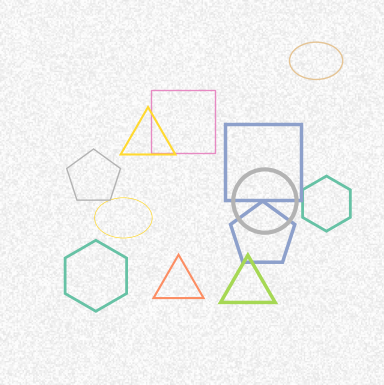[{"shape": "hexagon", "thickness": 2, "radius": 0.46, "center": [0.249, 0.284]}, {"shape": "hexagon", "thickness": 2, "radius": 0.36, "center": [0.848, 0.471]}, {"shape": "triangle", "thickness": 1.5, "radius": 0.38, "center": [0.464, 0.263]}, {"shape": "square", "thickness": 2.5, "radius": 0.49, "center": [0.683, 0.578]}, {"shape": "pentagon", "thickness": 2.5, "radius": 0.44, "center": [0.682, 0.39]}, {"shape": "square", "thickness": 1, "radius": 0.41, "center": [0.475, 0.685]}, {"shape": "triangle", "thickness": 2.5, "radius": 0.41, "center": [0.644, 0.255]}, {"shape": "triangle", "thickness": 1.5, "radius": 0.41, "center": [0.384, 0.64]}, {"shape": "oval", "thickness": 0.5, "radius": 0.37, "center": [0.321, 0.434]}, {"shape": "oval", "thickness": 1, "radius": 0.35, "center": [0.821, 0.842]}, {"shape": "circle", "thickness": 3, "radius": 0.41, "center": [0.688, 0.478]}, {"shape": "pentagon", "thickness": 1, "radius": 0.37, "center": [0.243, 0.54]}]